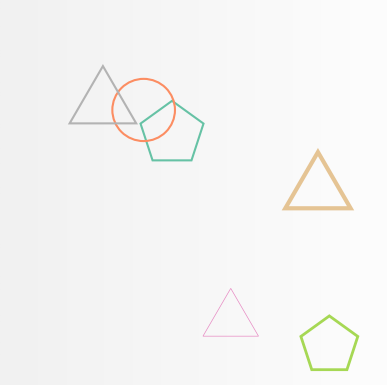[{"shape": "pentagon", "thickness": 1.5, "radius": 0.43, "center": [0.444, 0.653]}, {"shape": "circle", "thickness": 1.5, "radius": 0.4, "center": [0.371, 0.714]}, {"shape": "triangle", "thickness": 0.5, "radius": 0.41, "center": [0.595, 0.168]}, {"shape": "pentagon", "thickness": 2, "radius": 0.39, "center": [0.85, 0.102]}, {"shape": "triangle", "thickness": 3, "radius": 0.49, "center": [0.821, 0.508]}, {"shape": "triangle", "thickness": 1.5, "radius": 0.5, "center": [0.266, 0.729]}]